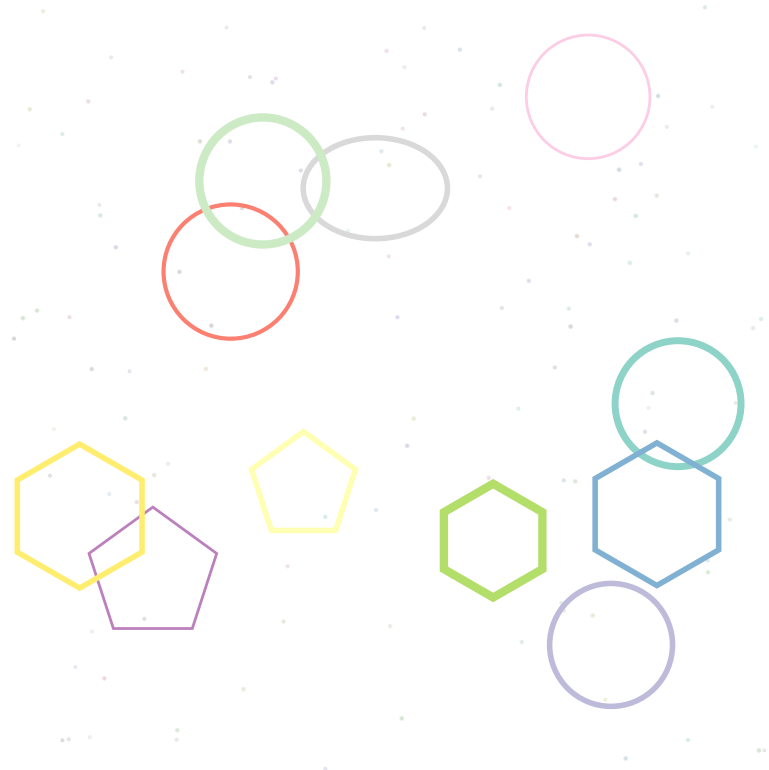[{"shape": "circle", "thickness": 2.5, "radius": 0.41, "center": [0.881, 0.476]}, {"shape": "pentagon", "thickness": 2, "radius": 0.35, "center": [0.394, 0.369]}, {"shape": "circle", "thickness": 2, "radius": 0.4, "center": [0.794, 0.162]}, {"shape": "circle", "thickness": 1.5, "radius": 0.44, "center": [0.3, 0.647]}, {"shape": "hexagon", "thickness": 2, "radius": 0.46, "center": [0.853, 0.332]}, {"shape": "hexagon", "thickness": 3, "radius": 0.37, "center": [0.64, 0.298]}, {"shape": "circle", "thickness": 1, "radius": 0.4, "center": [0.764, 0.874]}, {"shape": "oval", "thickness": 2, "radius": 0.47, "center": [0.487, 0.756]}, {"shape": "pentagon", "thickness": 1, "radius": 0.44, "center": [0.198, 0.254]}, {"shape": "circle", "thickness": 3, "radius": 0.41, "center": [0.341, 0.765]}, {"shape": "hexagon", "thickness": 2, "radius": 0.47, "center": [0.103, 0.33]}]